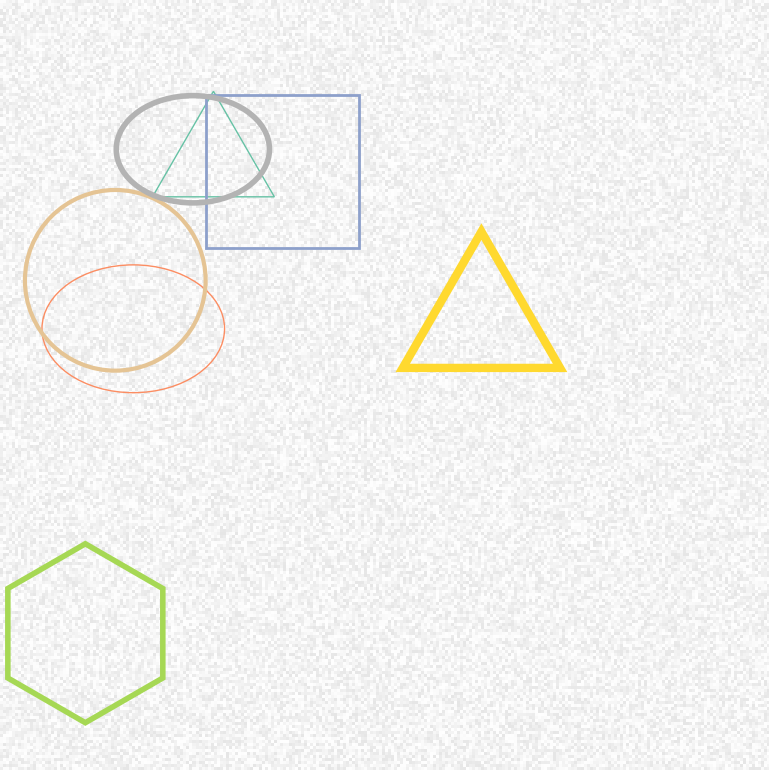[{"shape": "triangle", "thickness": 0.5, "radius": 0.46, "center": [0.277, 0.79]}, {"shape": "oval", "thickness": 0.5, "radius": 0.59, "center": [0.173, 0.573]}, {"shape": "square", "thickness": 1, "radius": 0.5, "center": [0.367, 0.777]}, {"shape": "hexagon", "thickness": 2, "radius": 0.58, "center": [0.111, 0.178]}, {"shape": "triangle", "thickness": 3, "radius": 0.59, "center": [0.625, 0.581]}, {"shape": "circle", "thickness": 1.5, "radius": 0.59, "center": [0.15, 0.636]}, {"shape": "oval", "thickness": 2, "radius": 0.5, "center": [0.25, 0.806]}]